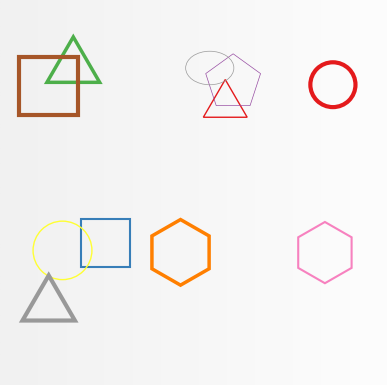[{"shape": "triangle", "thickness": 1, "radius": 0.33, "center": [0.581, 0.728]}, {"shape": "circle", "thickness": 3, "radius": 0.29, "center": [0.859, 0.78]}, {"shape": "square", "thickness": 1.5, "radius": 0.31, "center": [0.273, 0.369]}, {"shape": "triangle", "thickness": 2.5, "radius": 0.39, "center": [0.189, 0.825]}, {"shape": "pentagon", "thickness": 0.5, "radius": 0.37, "center": [0.602, 0.786]}, {"shape": "hexagon", "thickness": 2.5, "radius": 0.43, "center": [0.466, 0.345]}, {"shape": "circle", "thickness": 1, "radius": 0.38, "center": [0.161, 0.35]}, {"shape": "square", "thickness": 3, "radius": 0.38, "center": [0.125, 0.777]}, {"shape": "hexagon", "thickness": 1.5, "radius": 0.4, "center": [0.838, 0.344]}, {"shape": "triangle", "thickness": 3, "radius": 0.39, "center": [0.126, 0.207]}, {"shape": "oval", "thickness": 0.5, "radius": 0.31, "center": [0.541, 0.823]}]